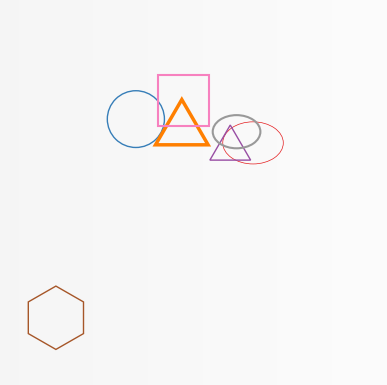[{"shape": "oval", "thickness": 0.5, "radius": 0.39, "center": [0.653, 0.629]}, {"shape": "circle", "thickness": 1, "radius": 0.37, "center": [0.351, 0.691]}, {"shape": "triangle", "thickness": 1, "radius": 0.3, "center": [0.594, 0.614]}, {"shape": "triangle", "thickness": 2.5, "radius": 0.39, "center": [0.469, 0.663]}, {"shape": "hexagon", "thickness": 1, "radius": 0.41, "center": [0.144, 0.175]}, {"shape": "square", "thickness": 1.5, "radius": 0.33, "center": [0.474, 0.739]}, {"shape": "oval", "thickness": 1.5, "radius": 0.31, "center": [0.61, 0.658]}]